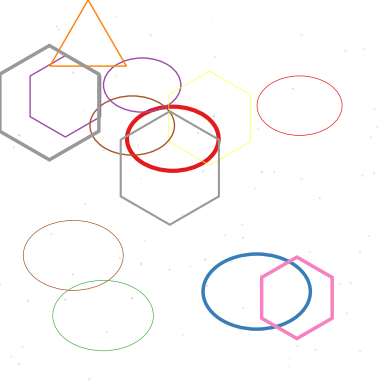[{"shape": "oval", "thickness": 3, "radius": 0.59, "center": [0.449, 0.64]}, {"shape": "oval", "thickness": 0.5, "radius": 0.55, "center": [0.778, 0.726]}, {"shape": "oval", "thickness": 2.5, "radius": 0.7, "center": [0.667, 0.243]}, {"shape": "oval", "thickness": 0.5, "radius": 0.65, "center": [0.268, 0.18]}, {"shape": "oval", "thickness": 1, "radius": 0.5, "center": [0.369, 0.779]}, {"shape": "hexagon", "thickness": 1, "radius": 0.53, "center": [0.17, 0.75]}, {"shape": "triangle", "thickness": 1, "radius": 0.57, "center": [0.229, 0.886]}, {"shape": "hexagon", "thickness": 0.5, "radius": 0.61, "center": [0.545, 0.693]}, {"shape": "oval", "thickness": 1, "radius": 0.55, "center": [0.343, 0.674]}, {"shape": "oval", "thickness": 0.5, "radius": 0.65, "center": [0.19, 0.337]}, {"shape": "hexagon", "thickness": 2.5, "radius": 0.53, "center": [0.771, 0.226]}, {"shape": "hexagon", "thickness": 2.5, "radius": 0.74, "center": [0.128, 0.733]}, {"shape": "hexagon", "thickness": 1.5, "radius": 0.74, "center": [0.441, 0.564]}]